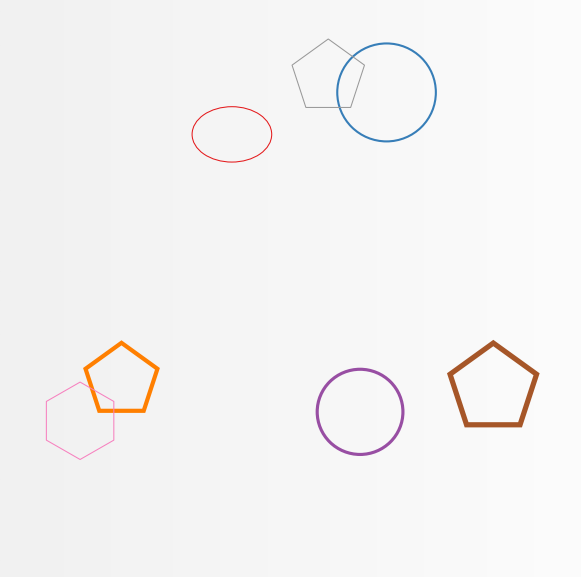[{"shape": "oval", "thickness": 0.5, "radius": 0.34, "center": [0.399, 0.766]}, {"shape": "circle", "thickness": 1, "radius": 0.42, "center": [0.665, 0.839]}, {"shape": "circle", "thickness": 1.5, "radius": 0.37, "center": [0.619, 0.286]}, {"shape": "pentagon", "thickness": 2, "radius": 0.33, "center": [0.209, 0.34]}, {"shape": "pentagon", "thickness": 2.5, "radius": 0.39, "center": [0.849, 0.327]}, {"shape": "hexagon", "thickness": 0.5, "radius": 0.34, "center": [0.138, 0.27]}, {"shape": "pentagon", "thickness": 0.5, "radius": 0.33, "center": [0.565, 0.866]}]